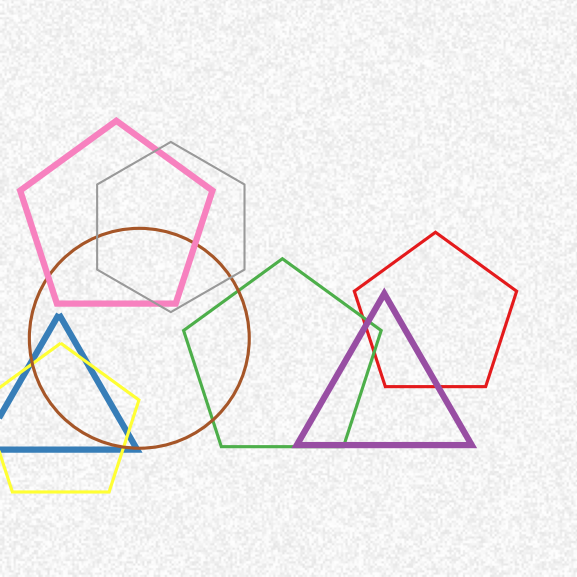[{"shape": "pentagon", "thickness": 1.5, "radius": 0.74, "center": [0.754, 0.449]}, {"shape": "triangle", "thickness": 3, "radius": 0.78, "center": [0.102, 0.299]}, {"shape": "pentagon", "thickness": 1.5, "radius": 0.9, "center": [0.489, 0.371]}, {"shape": "triangle", "thickness": 3, "radius": 0.87, "center": [0.665, 0.316]}, {"shape": "pentagon", "thickness": 1.5, "radius": 0.71, "center": [0.105, 0.262]}, {"shape": "circle", "thickness": 1.5, "radius": 0.95, "center": [0.241, 0.413]}, {"shape": "pentagon", "thickness": 3, "radius": 0.88, "center": [0.201, 0.615]}, {"shape": "hexagon", "thickness": 1, "radius": 0.74, "center": [0.296, 0.606]}]